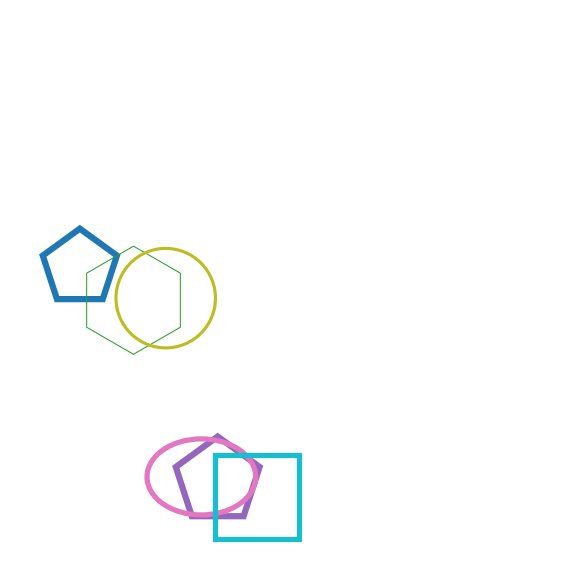[{"shape": "pentagon", "thickness": 3, "radius": 0.34, "center": [0.138, 0.536]}, {"shape": "hexagon", "thickness": 0.5, "radius": 0.47, "center": [0.231, 0.479]}, {"shape": "pentagon", "thickness": 3, "radius": 0.38, "center": [0.377, 0.167]}, {"shape": "oval", "thickness": 2.5, "radius": 0.47, "center": [0.349, 0.173]}, {"shape": "circle", "thickness": 1.5, "radius": 0.43, "center": [0.287, 0.483]}, {"shape": "square", "thickness": 2.5, "radius": 0.36, "center": [0.445, 0.139]}]